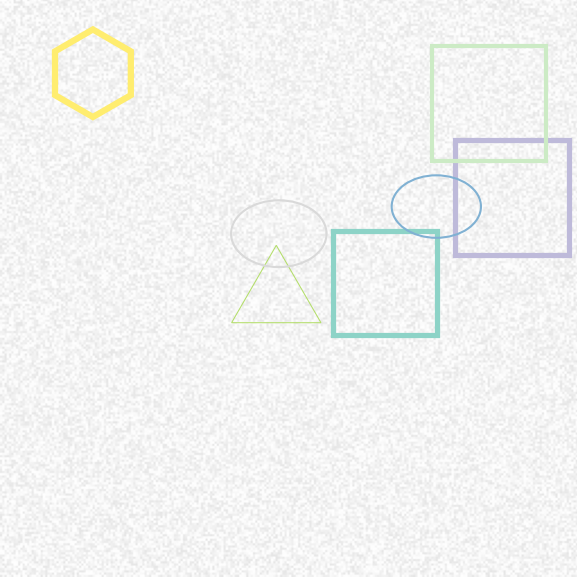[{"shape": "square", "thickness": 2.5, "radius": 0.45, "center": [0.667, 0.509]}, {"shape": "square", "thickness": 2.5, "radius": 0.5, "center": [0.887, 0.657]}, {"shape": "oval", "thickness": 1, "radius": 0.39, "center": [0.756, 0.641]}, {"shape": "triangle", "thickness": 0.5, "radius": 0.45, "center": [0.478, 0.485]}, {"shape": "oval", "thickness": 1, "radius": 0.41, "center": [0.483, 0.594]}, {"shape": "square", "thickness": 2, "radius": 0.5, "center": [0.846, 0.82]}, {"shape": "hexagon", "thickness": 3, "radius": 0.38, "center": [0.161, 0.872]}]